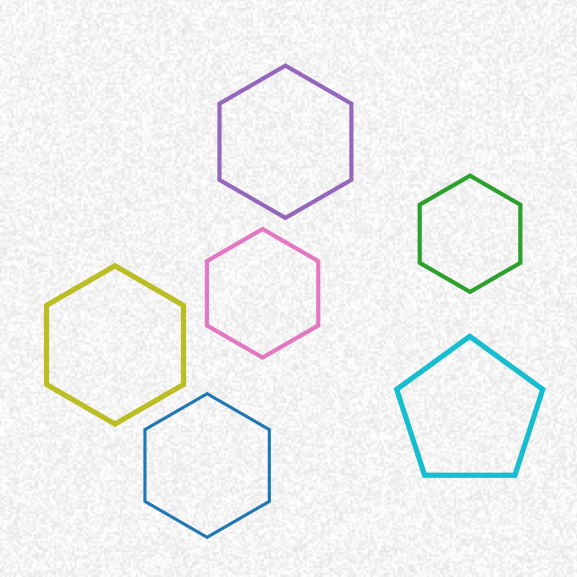[{"shape": "hexagon", "thickness": 1.5, "radius": 0.62, "center": [0.359, 0.193]}, {"shape": "hexagon", "thickness": 2, "radius": 0.5, "center": [0.814, 0.594]}, {"shape": "hexagon", "thickness": 2, "radius": 0.66, "center": [0.494, 0.754]}, {"shape": "hexagon", "thickness": 2, "radius": 0.56, "center": [0.455, 0.491]}, {"shape": "hexagon", "thickness": 2.5, "radius": 0.68, "center": [0.199, 0.402]}, {"shape": "pentagon", "thickness": 2.5, "radius": 0.66, "center": [0.813, 0.284]}]